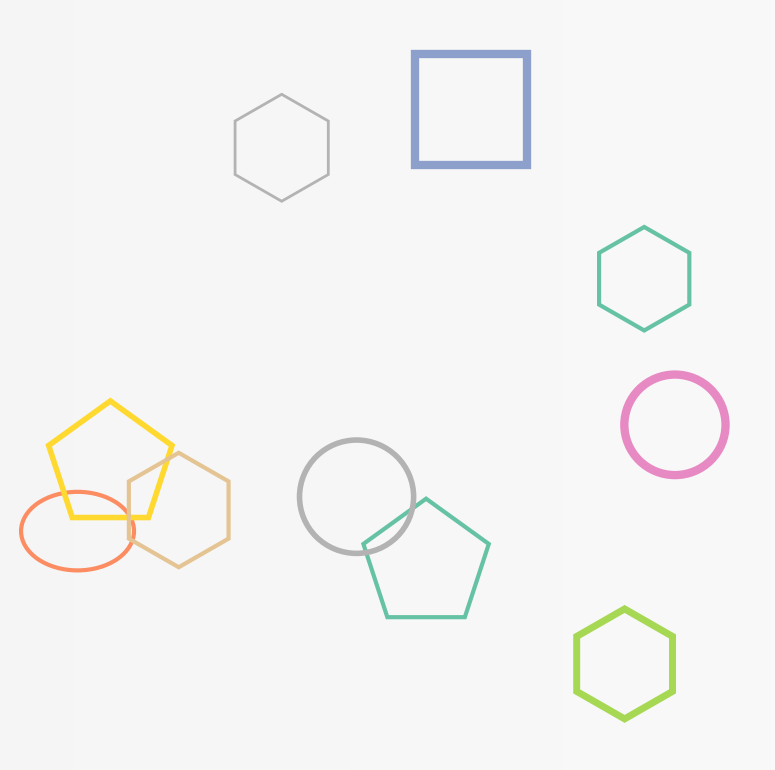[{"shape": "pentagon", "thickness": 1.5, "radius": 0.43, "center": [0.55, 0.267]}, {"shape": "hexagon", "thickness": 1.5, "radius": 0.34, "center": [0.831, 0.638]}, {"shape": "oval", "thickness": 1.5, "radius": 0.36, "center": [0.1, 0.31]}, {"shape": "square", "thickness": 3, "radius": 0.36, "center": [0.608, 0.858]}, {"shape": "circle", "thickness": 3, "radius": 0.33, "center": [0.871, 0.448]}, {"shape": "hexagon", "thickness": 2.5, "radius": 0.36, "center": [0.806, 0.138]}, {"shape": "pentagon", "thickness": 2, "radius": 0.42, "center": [0.142, 0.396]}, {"shape": "hexagon", "thickness": 1.5, "radius": 0.37, "center": [0.231, 0.338]}, {"shape": "circle", "thickness": 2, "radius": 0.37, "center": [0.46, 0.355]}, {"shape": "hexagon", "thickness": 1, "radius": 0.35, "center": [0.363, 0.808]}]